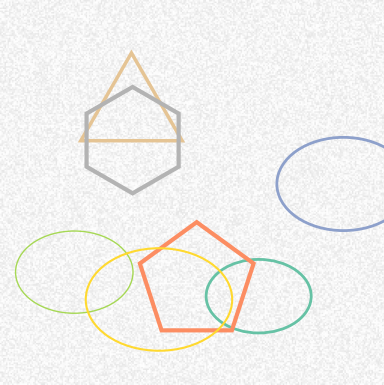[{"shape": "oval", "thickness": 2, "radius": 0.68, "center": [0.672, 0.231]}, {"shape": "pentagon", "thickness": 3, "radius": 0.78, "center": [0.511, 0.268]}, {"shape": "oval", "thickness": 2, "radius": 0.87, "center": [0.892, 0.522]}, {"shape": "oval", "thickness": 1, "radius": 0.76, "center": [0.193, 0.293]}, {"shape": "oval", "thickness": 1.5, "radius": 0.95, "center": [0.413, 0.222]}, {"shape": "triangle", "thickness": 2.5, "radius": 0.76, "center": [0.341, 0.71]}, {"shape": "hexagon", "thickness": 3, "radius": 0.69, "center": [0.344, 0.636]}]